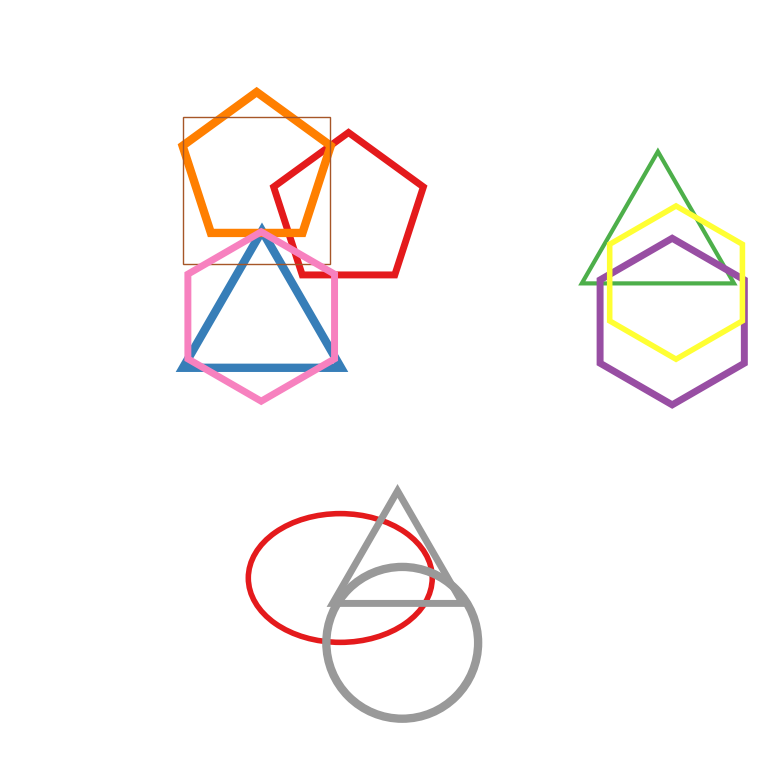[{"shape": "pentagon", "thickness": 2.5, "radius": 0.51, "center": [0.453, 0.726]}, {"shape": "oval", "thickness": 2, "radius": 0.6, "center": [0.442, 0.249]}, {"shape": "triangle", "thickness": 3, "radius": 0.59, "center": [0.34, 0.582]}, {"shape": "triangle", "thickness": 1.5, "radius": 0.57, "center": [0.854, 0.689]}, {"shape": "hexagon", "thickness": 2.5, "radius": 0.54, "center": [0.873, 0.582]}, {"shape": "pentagon", "thickness": 3, "radius": 0.51, "center": [0.333, 0.779]}, {"shape": "hexagon", "thickness": 2, "radius": 0.5, "center": [0.878, 0.633]}, {"shape": "square", "thickness": 0.5, "radius": 0.48, "center": [0.333, 0.752]}, {"shape": "hexagon", "thickness": 2.5, "radius": 0.55, "center": [0.339, 0.589]}, {"shape": "circle", "thickness": 3, "radius": 0.49, "center": [0.522, 0.165]}, {"shape": "triangle", "thickness": 2.5, "radius": 0.49, "center": [0.516, 0.265]}]